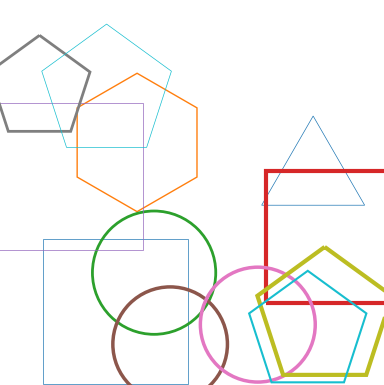[{"shape": "triangle", "thickness": 0.5, "radius": 0.77, "center": [0.813, 0.544]}, {"shape": "square", "thickness": 0.5, "radius": 0.94, "center": [0.301, 0.192]}, {"shape": "hexagon", "thickness": 1, "radius": 0.9, "center": [0.356, 0.63]}, {"shape": "circle", "thickness": 2, "radius": 0.8, "center": [0.4, 0.292]}, {"shape": "square", "thickness": 3, "radius": 0.86, "center": [0.862, 0.385]}, {"shape": "square", "thickness": 0.5, "radius": 0.95, "center": [0.181, 0.541]}, {"shape": "circle", "thickness": 2.5, "radius": 0.74, "center": [0.442, 0.106]}, {"shape": "circle", "thickness": 2.5, "radius": 0.75, "center": [0.67, 0.157]}, {"shape": "pentagon", "thickness": 2, "radius": 0.69, "center": [0.103, 0.77]}, {"shape": "pentagon", "thickness": 3, "radius": 0.92, "center": [0.843, 0.175]}, {"shape": "pentagon", "thickness": 1.5, "radius": 0.8, "center": [0.799, 0.136]}, {"shape": "pentagon", "thickness": 0.5, "radius": 0.89, "center": [0.277, 0.76]}]